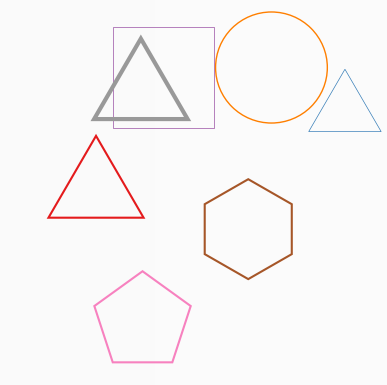[{"shape": "triangle", "thickness": 1.5, "radius": 0.71, "center": [0.248, 0.505]}, {"shape": "triangle", "thickness": 0.5, "radius": 0.54, "center": [0.89, 0.712]}, {"shape": "square", "thickness": 0.5, "radius": 0.66, "center": [0.422, 0.798]}, {"shape": "circle", "thickness": 1, "radius": 0.72, "center": [0.701, 0.825]}, {"shape": "hexagon", "thickness": 1.5, "radius": 0.65, "center": [0.641, 0.405]}, {"shape": "pentagon", "thickness": 1.5, "radius": 0.65, "center": [0.368, 0.165]}, {"shape": "triangle", "thickness": 3, "radius": 0.7, "center": [0.363, 0.76]}]